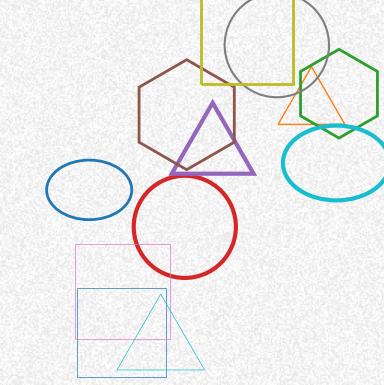[{"shape": "oval", "thickness": 2, "radius": 0.55, "center": [0.232, 0.507]}, {"shape": "square", "thickness": 0.5, "radius": 0.58, "center": [0.316, 0.135]}, {"shape": "triangle", "thickness": 1, "radius": 0.5, "center": [0.809, 0.727]}, {"shape": "hexagon", "thickness": 2, "radius": 0.58, "center": [0.88, 0.757]}, {"shape": "circle", "thickness": 3, "radius": 0.66, "center": [0.48, 0.411]}, {"shape": "triangle", "thickness": 3, "radius": 0.61, "center": [0.552, 0.61]}, {"shape": "hexagon", "thickness": 2, "radius": 0.71, "center": [0.485, 0.702]}, {"shape": "square", "thickness": 0.5, "radius": 0.62, "center": [0.317, 0.243]}, {"shape": "circle", "thickness": 1.5, "radius": 0.68, "center": [0.719, 0.883]}, {"shape": "square", "thickness": 2, "radius": 0.59, "center": [0.641, 0.899]}, {"shape": "oval", "thickness": 3, "radius": 0.69, "center": [0.874, 0.577]}, {"shape": "triangle", "thickness": 0.5, "radius": 0.66, "center": [0.418, 0.105]}]